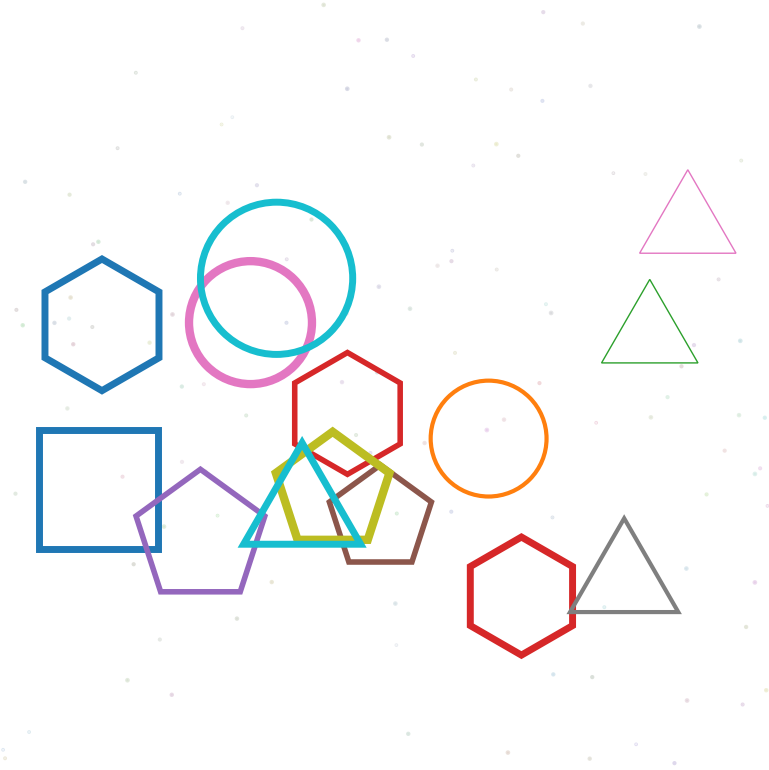[{"shape": "hexagon", "thickness": 2.5, "radius": 0.43, "center": [0.132, 0.578]}, {"shape": "square", "thickness": 2.5, "radius": 0.39, "center": [0.128, 0.365]}, {"shape": "circle", "thickness": 1.5, "radius": 0.38, "center": [0.635, 0.43]}, {"shape": "triangle", "thickness": 0.5, "radius": 0.36, "center": [0.844, 0.565]}, {"shape": "hexagon", "thickness": 2, "radius": 0.4, "center": [0.451, 0.463]}, {"shape": "hexagon", "thickness": 2.5, "radius": 0.38, "center": [0.677, 0.226]}, {"shape": "pentagon", "thickness": 2, "radius": 0.44, "center": [0.26, 0.303]}, {"shape": "pentagon", "thickness": 2, "radius": 0.35, "center": [0.494, 0.326]}, {"shape": "triangle", "thickness": 0.5, "radius": 0.36, "center": [0.893, 0.707]}, {"shape": "circle", "thickness": 3, "radius": 0.4, "center": [0.325, 0.581]}, {"shape": "triangle", "thickness": 1.5, "radius": 0.41, "center": [0.811, 0.246]}, {"shape": "pentagon", "thickness": 3, "radius": 0.39, "center": [0.432, 0.362]}, {"shape": "triangle", "thickness": 2.5, "radius": 0.44, "center": [0.392, 0.337]}, {"shape": "circle", "thickness": 2.5, "radius": 0.49, "center": [0.359, 0.639]}]